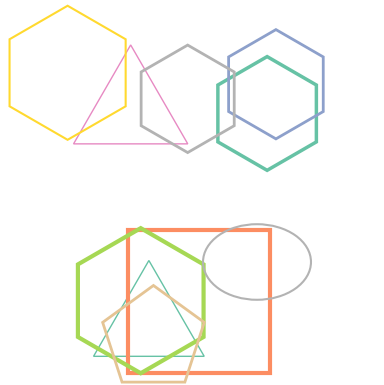[{"shape": "hexagon", "thickness": 2.5, "radius": 0.74, "center": [0.694, 0.705]}, {"shape": "triangle", "thickness": 1, "radius": 0.83, "center": [0.387, 0.157]}, {"shape": "square", "thickness": 3, "radius": 0.92, "center": [0.517, 0.217]}, {"shape": "hexagon", "thickness": 2, "radius": 0.71, "center": [0.717, 0.781]}, {"shape": "triangle", "thickness": 1, "radius": 0.86, "center": [0.339, 0.712]}, {"shape": "hexagon", "thickness": 3, "radius": 0.94, "center": [0.366, 0.219]}, {"shape": "hexagon", "thickness": 1.5, "radius": 0.87, "center": [0.176, 0.811]}, {"shape": "pentagon", "thickness": 2, "radius": 0.69, "center": [0.399, 0.12]}, {"shape": "oval", "thickness": 1.5, "radius": 0.7, "center": [0.668, 0.32]}, {"shape": "hexagon", "thickness": 2, "radius": 0.7, "center": [0.487, 0.743]}]